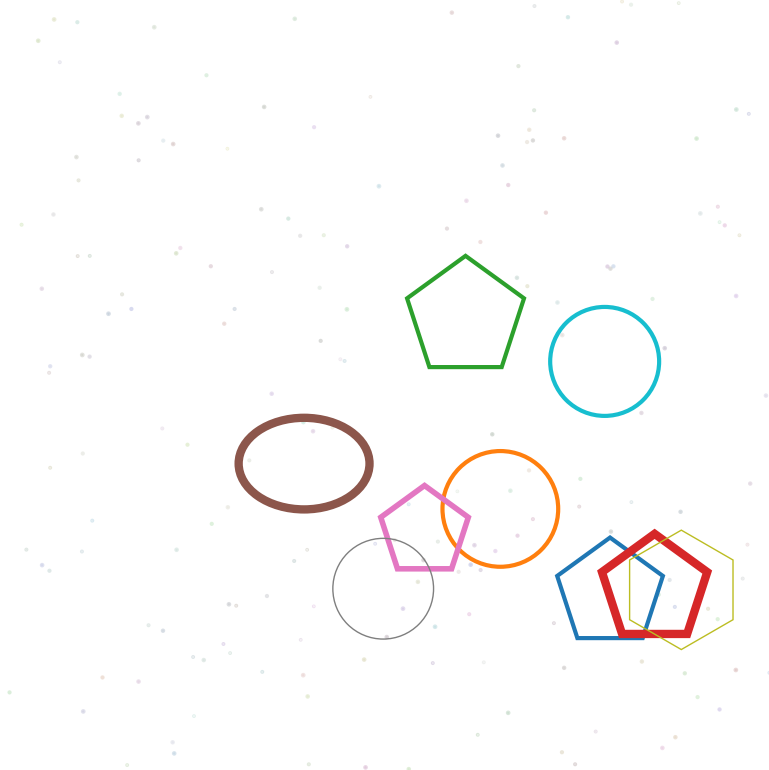[{"shape": "pentagon", "thickness": 1.5, "radius": 0.36, "center": [0.792, 0.23]}, {"shape": "circle", "thickness": 1.5, "radius": 0.38, "center": [0.65, 0.339]}, {"shape": "pentagon", "thickness": 1.5, "radius": 0.4, "center": [0.605, 0.588]}, {"shape": "pentagon", "thickness": 3, "radius": 0.36, "center": [0.85, 0.235]}, {"shape": "oval", "thickness": 3, "radius": 0.42, "center": [0.395, 0.398]}, {"shape": "pentagon", "thickness": 2, "radius": 0.3, "center": [0.551, 0.31]}, {"shape": "circle", "thickness": 0.5, "radius": 0.33, "center": [0.498, 0.235]}, {"shape": "hexagon", "thickness": 0.5, "radius": 0.39, "center": [0.885, 0.234]}, {"shape": "circle", "thickness": 1.5, "radius": 0.35, "center": [0.785, 0.531]}]